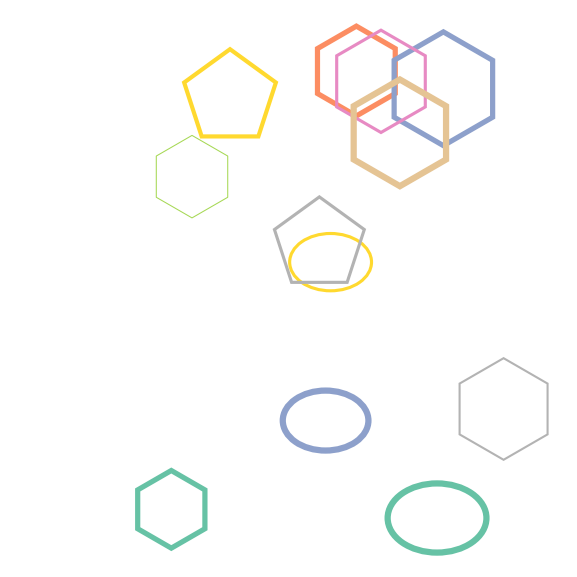[{"shape": "hexagon", "thickness": 2.5, "radius": 0.34, "center": [0.297, 0.117]}, {"shape": "oval", "thickness": 3, "radius": 0.43, "center": [0.757, 0.102]}, {"shape": "hexagon", "thickness": 2.5, "radius": 0.39, "center": [0.617, 0.876]}, {"shape": "oval", "thickness": 3, "radius": 0.37, "center": [0.564, 0.271]}, {"shape": "hexagon", "thickness": 2.5, "radius": 0.49, "center": [0.768, 0.845]}, {"shape": "hexagon", "thickness": 1.5, "radius": 0.44, "center": [0.66, 0.858]}, {"shape": "hexagon", "thickness": 0.5, "radius": 0.36, "center": [0.332, 0.693]}, {"shape": "pentagon", "thickness": 2, "radius": 0.42, "center": [0.398, 0.83]}, {"shape": "oval", "thickness": 1.5, "radius": 0.35, "center": [0.572, 0.545]}, {"shape": "hexagon", "thickness": 3, "radius": 0.46, "center": [0.692, 0.769]}, {"shape": "pentagon", "thickness": 1.5, "radius": 0.41, "center": [0.553, 0.576]}, {"shape": "hexagon", "thickness": 1, "radius": 0.44, "center": [0.872, 0.291]}]